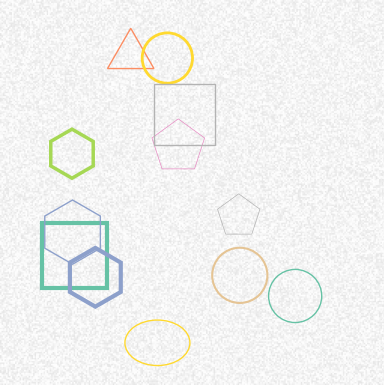[{"shape": "square", "thickness": 3, "radius": 0.42, "center": [0.193, 0.336]}, {"shape": "circle", "thickness": 1, "radius": 0.34, "center": [0.767, 0.231]}, {"shape": "triangle", "thickness": 1, "radius": 0.35, "center": [0.34, 0.857]}, {"shape": "hexagon", "thickness": 3, "radius": 0.38, "center": [0.248, 0.28]}, {"shape": "hexagon", "thickness": 1, "radius": 0.42, "center": [0.188, 0.397]}, {"shape": "pentagon", "thickness": 0.5, "radius": 0.36, "center": [0.463, 0.619]}, {"shape": "hexagon", "thickness": 2.5, "radius": 0.32, "center": [0.187, 0.601]}, {"shape": "oval", "thickness": 1, "radius": 0.42, "center": [0.409, 0.11]}, {"shape": "circle", "thickness": 2, "radius": 0.33, "center": [0.435, 0.849]}, {"shape": "circle", "thickness": 1.5, "radius": 0.36, "center": [0.623, 0.285]}, {"shape": "square", "thickness": 1, "radius": 0.4, "center": [0.479, 0.702]}, {"shape": "pentagon", "thickness": 0.5, "radius": 0.29, "center": [0.62, 0.439]}]